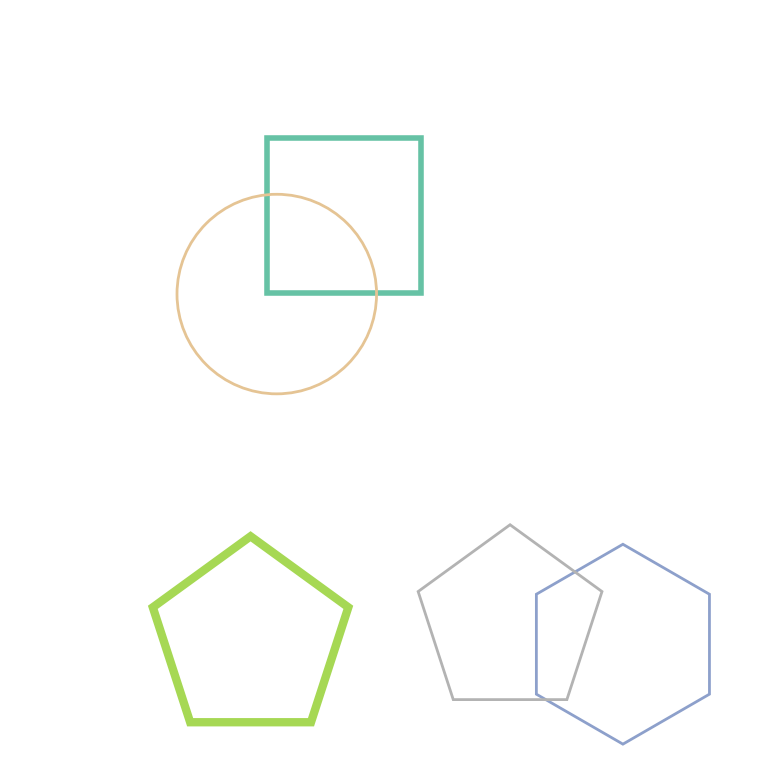[{"shape": "square", "thickness": 2, "radius": 0.5, "center": [0.447, 0.72]}, {"shape": "hexagon", "thickness": 1, "radius": 0.65, "center": [0.809, 0.163]}, {"shape": "pentagon", "thickness": 3, "radius": 0.67, "center": [0.325, 0.17]}, {"shape": "circle", "thickness": 1, "radius": 0.65, "center": [0.359, 0.618]}, {"shape": "pentagon", "thickness": 1, "radius": 0.63, "center": [0.662, 0.193]}]